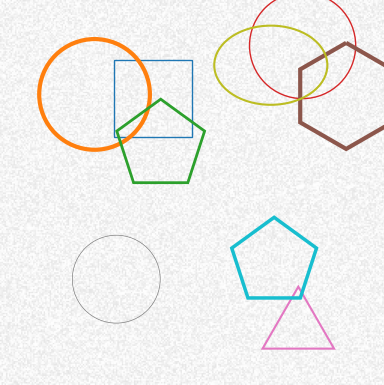[{"shape": "square", "thickness": 1, "radius": 0.5, "center": [0.397, 0.745]}, {"shape": "circle", "thickness": 3, "radius": 0.72, "center": [0.246, 0.755]}, {"shape": "pentagon", "thickness": 2, "radius": 0.6, "center": [0.417, 0.622]}, {"shape": "circle", "thickness": 1, "radius": 0.69, "center": [0.786, 0.882]}, {"shape": "hexagon", "thickness": 3, "radius": 0.69, "center": [0.899, 0.751]}, {"shape": "triangle", "thickness": 1.5, "radius": 0.54, "center": [0.775, 0.148]}, {"shape": "circle", "thickness": 0.5, "radius": 0.57, "center": [0.302, 0.275]}, {"shape": "oval", "thickness": 1.5, "radius": 0.73, "center": [0.703, 0.831]}, {"shape": "pentagon", "thickness": 2.5, "radius": 0.58, "center": [0.712, 0.32]}]